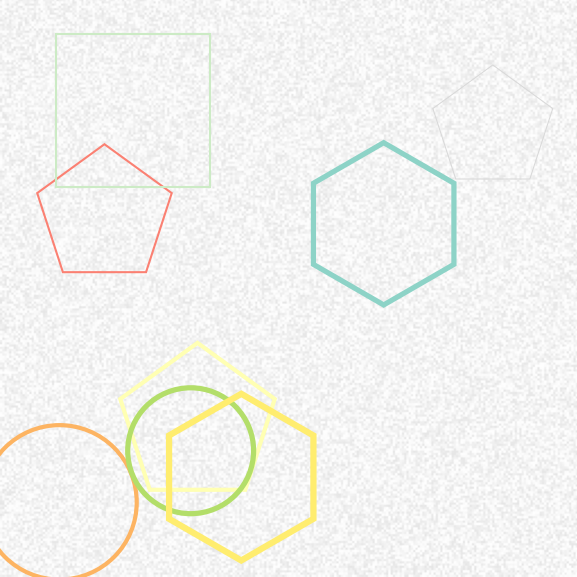[{"shape": "hexagon", "thickness": 2.5, "radius": 0.7, "center": [0.664, 0.612]}, {"shape": "pentagon", "thickness": 2, "radius": 0.7, "center": [0.342, 0.265]}, {"shape": "pentagon", "thickness": 1, "radius": 0.61, "center": [0.181, 0.627]}, {"shape": "circle", "thickness": 2, "radius": 0.67, "center": [0.103, 0.129]}, {"shape": "circle", "thickness": 2.5, "radius": 0.54, "center": [0.33, 0.219]}, {"shape": "pentagon", "thickness": 0.5, "radius": 0.55, "center": [0.853, 0.777]}, {"shape": "square", "thickness": 1, "radius": 0.67, "center": [0.23, 0.808]}, {"shape": "hexagon", "thickness": 3, "radius": 0.72, "center": [0.418, 0.173]}]